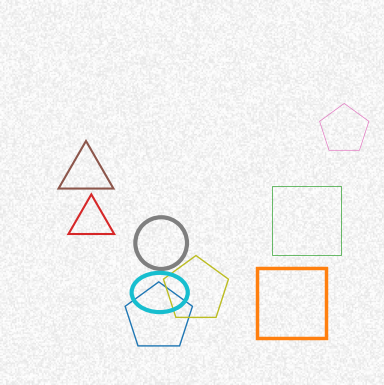[{"shape": "pentagon", "thickness": 1, "radius": 0.46, "center": [0.412, 0.176]}, {"shape": "square", "thickness": 2.5, "radius": 0.45, "center": [0.757, 0.213]}, {"shape": "square", "thickness": 0.5, "radius": 0.45, "center": [0.797, 0.427]}, {"shape": "triangle", "thickness": 1.5, "radius": 0.34, "center": [0.237, 0.426]}, {"shape": "triangle", "thickness": 1.5, "radius": 0.41, "center": [0.223, 0.551]}, {"shape": "pentagon", "thickness": 0.5, "radius": 0.34, "center": [0.894, 0.664]}, {"shape": "circle", "thickness": 3, "radius": 0.34, "center": [0.419, 0.369]}, {"shape": "pentagon", "thickness": 1, "radius": 0.44, "center": [0.509, 0.247]}, {"shape": "oval", "thickness": 3, "radius": 0.36, "center": [0.415, 0.24]}]